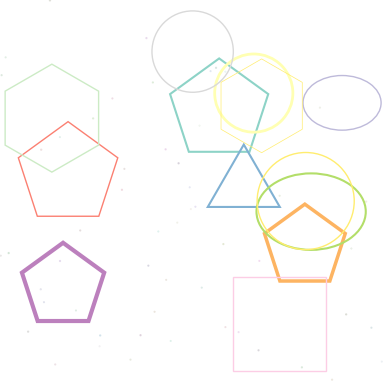[{"shape": "pentagon", "thickness": 1.5, "radius": 0.67, "center": [0.569, 0.714]}, {"shape": "circle", "thickness": 2, "radius": 0.51, "center": [0.659, 0.758]}, {"shape": "oval", "thickness": 1, "radius": 0.51, "center": [0.888, 0.733]}, {"shape": "pentagon", "thickness": 1, "radius": 0.68, "center": [0.177, 0.548]}, {"shape": "triangle", "thickness": 1.5, "radius": 0.54, "center": [0.633, 0.516]}, {"shape": "pentagon", "thickness": 2.5, "radius": 0.55, "center": [0.792, 0.359]}, {"shape": "oval", "thickness": 1.5, "radius": 0.71, "center": [0.808, 0.45]}, {"shape": "square", "thickness": 1, "radius": 0.61, "center": [0.726, 0.159]}, {"shape": "circle", "thickness": 1, "radius": 0.53, "center": [0.5, 0.866]}, {"shape": "pentagon", "thickness": 3, "radius": 0.56, "center": [0.164, 0.257]}, {"shape": "hexagon", "thickness": 1, "radius": 0.7, "center": [0.135, 0.693]}, {"shape": "circle", "thickness": 1, "radius": 0.63, "center": [0.794, 0.478]}, {"shape": "hexagon", "thickness": 0.5, "radius": 0.61, "center": [0.68, 0.725]}]